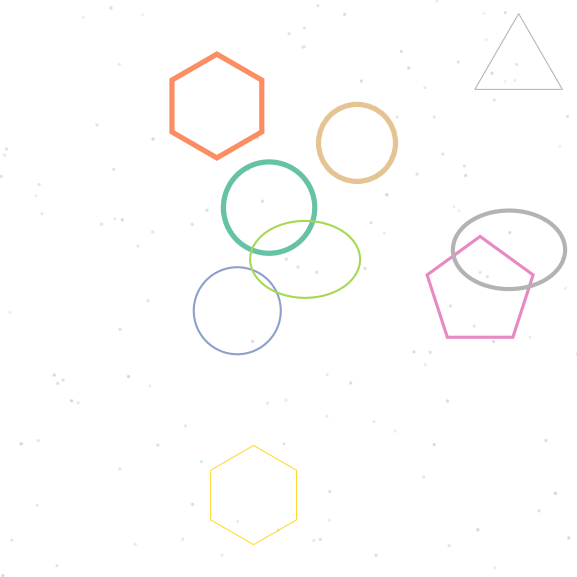[{"shape": "circle", "thickness": 2.5, "radius": 0.4, "center": [0.466, 0.64]}, {"shape": "hexagon", "thickness": 2.5, "radius": 0.45, "center": [0.376, 0.816]}, {"shape": "circle", "thickness": 1, "radius": 0.38, "center": [0.411, 0.461]}, {"shape": "pentagon", "thickness": 1.5, "radius": 0.48, "center": [0.831, 0.493]}, {"shape": "oval", "thickness": 1, "radius": 0.48, "center": [0.528, 0.55]}, {"shape": "hexagon", "thickness": 0.5, "radius": 0.43, "center": [0.439, 0.142]}, {"shape": "circle", "thickness": 2.5, "radius": 0.33, "center": [0.618, 0.752]}, {"shape": "triangle", "thickness": 0.5, "radius": 0.44, "center": [0.898, 0.888]}, {"shape": "oval", "thickness": 2, "radius": 0.49, "center": [0.881, 0.567]}]